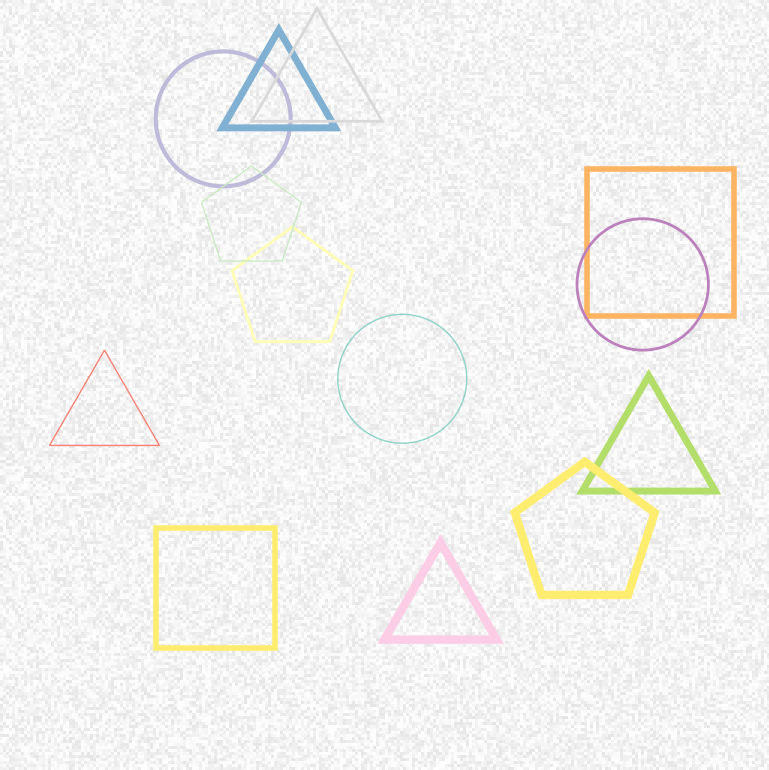[{"shape": "circle", "thickness": 0.5, "radius": 0.42, "center": [0.522, 0.508]}, {"shape": "pentagon", "thickness": 1, "radius": 0.41, "center": [0.38, 0.623]}, {"shape": "circle", "thickness": 1.5, "radius": 0.44, "center": [0.29, 0.846]}, {"shape": "triangle", "thickness": 0.5, "radius": 0.41, "center": [0.136, 0.463]}, {"shape": "triangle", "thickness": 2.5, "radius": 0.42, "center": [0.362, 0.876]}, {"shape": "square", "thickness": 2, "radius": 0.48, "center": [0.858, 0.685]}, {"shape": "triangle", "thickness": 2.5, "radius": 0.5, "center": [0.843, 0.412]}, {"shape": "triangle", "thickness": 3, "radius": 0.42, "center": [0.572, 0.211]}, {"shape": "triangle", "thickness": 1, "radius": 0.49, "center": [0.412, 0.891]}, {"shape": "circle", "thickness": 1, "radius": 0.43, "center": [0.835, 0.631]}, {"shape": "pentagon", "thickness": 0.5, "radius": 0.34, "center": [0.327, 0.716]}, {"shape": "square", "thickness": 2, "radius": 0.39, "center": [0.28, 0.237]}, {"shape": "pentagon", "thickness": 3, "radius": 0.48, "center": [0.759, 0.305]}]